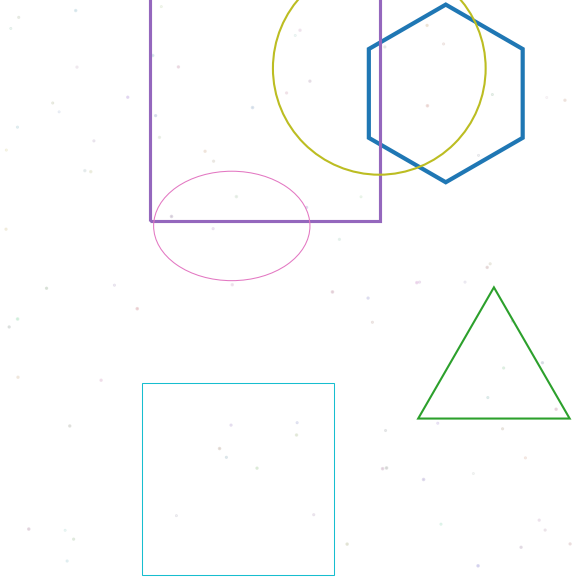[{"shape": "hexagon", "thickness": 2, "radius": 0.77, "center": [0.772, 0.837]}, {"shape": "triangle", "thickness": 1, "radius": 0.76, "center": [0.855, 0.35]}, {"shape": "square", "thickness": 1.5, "radius": 1.0, "center": [0.459, 0.815]}, {"shape": "oval", "thickness": 0.5, "radius": 0.68, "center": [0.401, 0.608]}, {"shape": "circle", "thickness": 1, "radius": 0.92, "center": [0.657, 0.881]}, {"shape": "square", "thickness": 0.5, "radius": 0.83, "center": [0.412, 0.17]}]